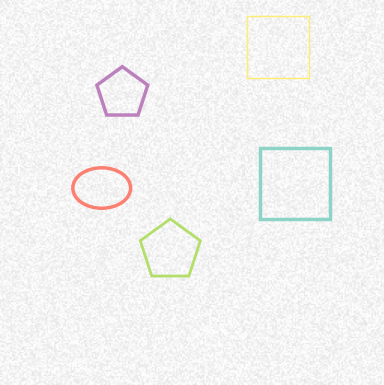[{"shape": "square", "thickness": 2.5, "radius": 0.46, "center": [0.766, 0.524]}, {"shape": "oval", "thickness": 2.5, "radius": 0.38, "center": [0.264, 0.512]}, {"shape": "pentagon", "thickness": 2, "radius": 0.41, "center": [0.442, 0.349]}, {"shape": "pentagon", "thickness": 2.5, "radius": 0.35, "center": [0.318, 0.757]}, {"shape": "square", "thickness": 1, "radius": 0.4, "center": [0.721, 0.877]}]